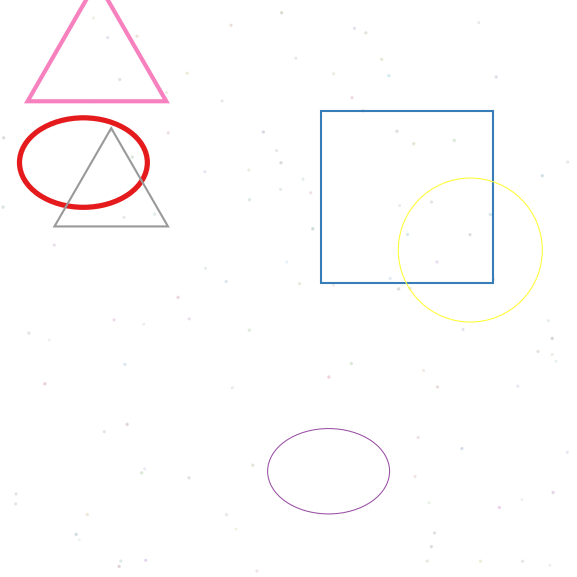[{"shape": "oval", "thickness": 2.5, "radius": 0.55, "center": [0.144, 0.718]}, {"shape": "square", "thickness": 1, "radius": 0.74, "center": [0.705, 0.657]}, {"shape": "oval", "thickness": 0.5, "radius": 0.53, "center": [0.569, 0.183]}, {"shape": "circle", "thickness": 0.5, "radius": 0.62, "center": [0.814, 0.566]}, {"shape": "triangle", "thickness": 2, "radius": 0.69, "center": [0.168, 0.893]}, {"shape": "triangle", "thickness": 1, "radius": 0.57, "center": [0.193, 0.664]}]